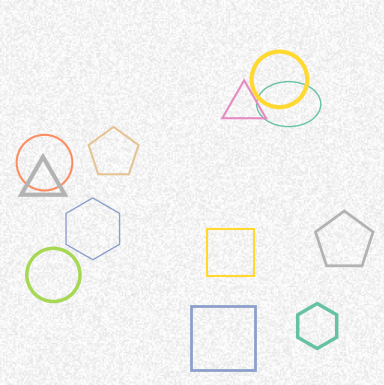[{"shape": "oval", "thickness": 1, "radius": 0.42, "center": [0.75, 0.73]}, {"shape": "hexagon", "thickness": 2.5, "radius": 0.29, "center": [0.824, 0.153]}, {"shape": "circle", "thickness": 1.5, "radius": 0.36, "center": [0.116, 0.578]}, {"shape": "hexagon", "thickness": 1, "radius": 0.4, "center": [0.241, 0.406]}, {"shape": "square", "thickness": 2, "radius": 0.42, "center": [0.579, 0.123]}, {"shape": "triangle", "thickness": 1.5, "radius": 0.33, "center": [0.634, 0.726]}, {"shape": "circle", "thickness": 2.5, "radius": 0.35, "center": [0.139, 0.286]}, {"shape": "circle", "thickness": 3, "radius": 0.36, "center": [0.726, 0.794]}, {"shape": "square", "thickness": 1.5, "radius": 0.3, "center": [0.6, 0.344]}, {"shape": "pentagon", "thickness": 1.5, "radius": 0.34, "center": [0.295, 0.602]}, {"shape": "pentagon", "thickness": 2, "radius": 0.39, "center": [0.894, 0.373]}, {"shape": "triangle", "thickness": 3, "radius": 0.33, "center": [0.112, 0.527]}]